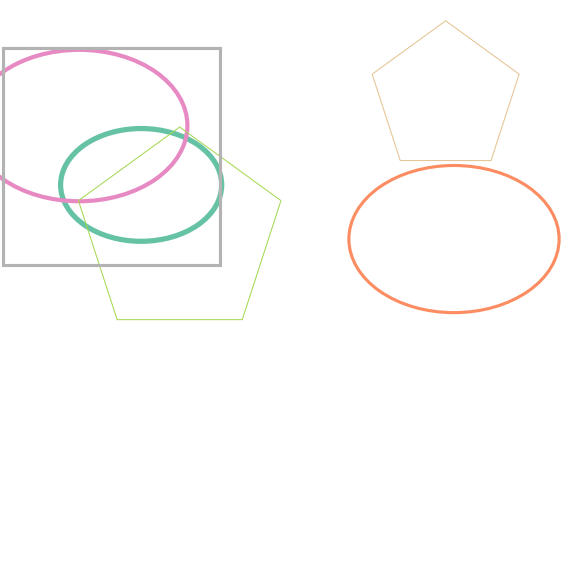[{"shape": "oval", "thickness": 2.5, "radius": 0.7, "center": [0.244, 0.679]}, {"shape": "oval", "thickness": 1.5, "radius": 0.91, "center": [0.786, 0.585]}, {"shape": "oval", "thickness": 2, "radius": 0.94, "center": [0.137, 0.782]}, {"shape": "pentagon", "thickness": 0.5, "radius": 0.92, "center": [0.311, 0.595]}, {"shape": "pentagon", "thickness": 0.5, "radius": 0.67, "center": [0.772, 0.829]}, {"shape": "square", "thickness": 1.5, "radius": 0.94, "center": [0.192, 0.728]}]